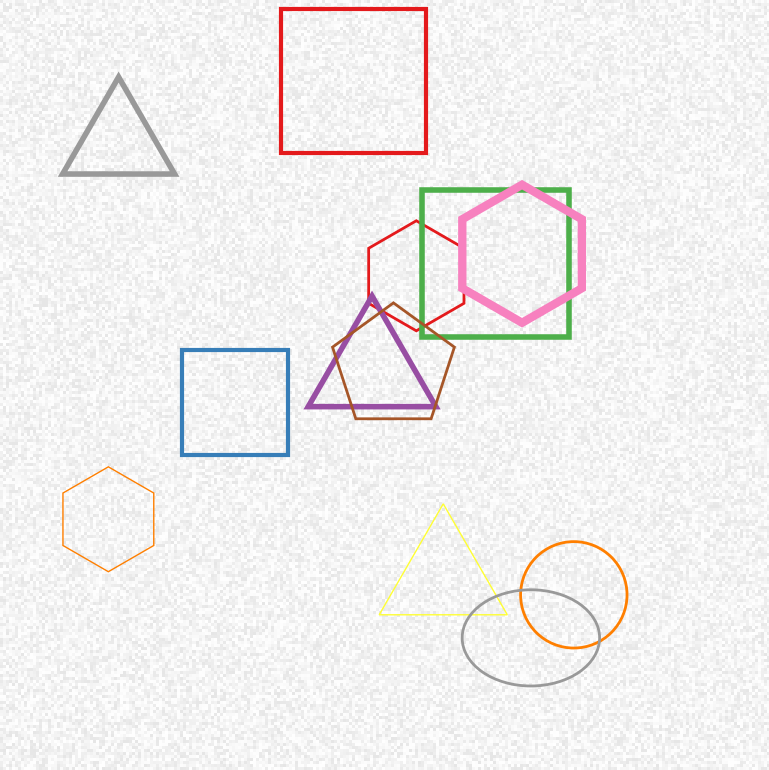[{"shape": "square", "thickness": 1.5, "radius": 0.47, "center": [0.459, 0.895]}, {"shape": "hexagon", "thickness": 1, "radius": 0.36, "center": [0.541, 0.642]}, {"shape": "square", "thickness": 1.5, "radius": 0.34, "center": [0.305, 0.478]}, {"shape": "square", "thickness": 2, "radius": 0.48, "center": [0.643, 0.658]}, {"shape": "triangle", "thickness": 2, "radius": 0.48, "center": [0.483, 0.52]}, {"shape": "hexagon", "thickness": 0.5, "radius": 0.34, "center": [0.141, 0.326]}, {"shape": "circle", "thickness": 1, "radius": 0.35, "center": [0.745, 0.227]}, {"shape": "triangle", "thickness": 0.5, "radius": 0.48, "center": [0.576, 0.25]}, {"shape": "pentagon", "thickness": 1, "radius": 0.42, "center": [0.511, 0.523]}, {"shape": "hexagon", "thickness": 3, "radius": 0.45, "center": [0.678, 0.67]}, {"shape": "oval", "thickness": 1, "radius": 0.45, "center": [0.689, 0.172]}, {"shape": "triangle", "thickness": 2, "radius": 0.42, "center": [0.154, 0.816]}]